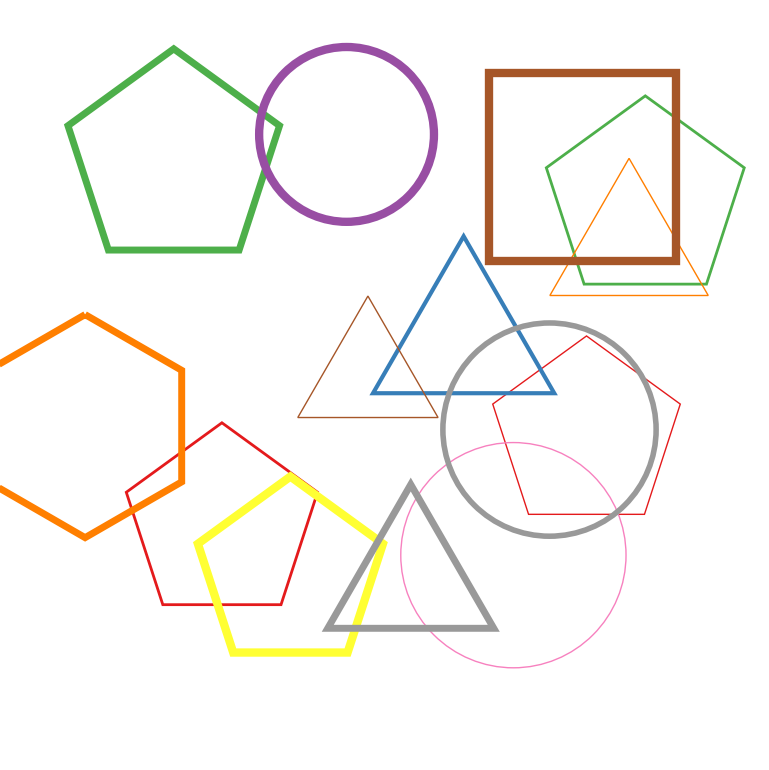[{"shape": "pentagon", "thickness": 0.5, "radius": 0.64, "center": [0.762, 0.436]}, {"shape": "pentagon", "thickness": 1, "radius": 0.65, "center": [0.288, 0.32]}, {"shape": "triangle", "thickness": 1.5, "radius": 0.68, "center": [0.602, 0.557]}, {"shape": "pentagon", "thickness": 1, "radius": 0.68, "center": [0.838, 0.74]}, {"shape": "pentagon", "thickness": 2.5, "radius": 0.72, "center": [0.226, 0.792]}, {"shape": "circle", "thickness": 3, "radius": 0.57, "center": [0.45, 0.825]}, {"shape": "triangle", "thickness": 0.5, "radius": 0.59, "center": [0.817, 0.676]}, {"shape": "hexagon", "thickness": 2.5, "radius": 0.72, "center": [0.111, 0.447]}, {"shape": "pentagon", "thickness": 3, "radius": 0.63, "center": [0.377, 0.255]}, {"shape": "triangle", "thickness": 0.5, "radius": 0.53, "center": [0.478, 0.51]}, {"shape": "square", "thickness": 3, "radius": 0.61, "center": [0.756, 0.783]}, {"shape": "circle", "thickness": 0.5, "radius": 0.73, "center": [0.667, 0.279]}, {"shape": "circle", "thickness": 2, "radius": 0.69, "center": [0.714, 0.442]}, {"shape": "triangle", "thickness": 2.5, "radius": 0.62, "center": [0.533, 0.246]}]